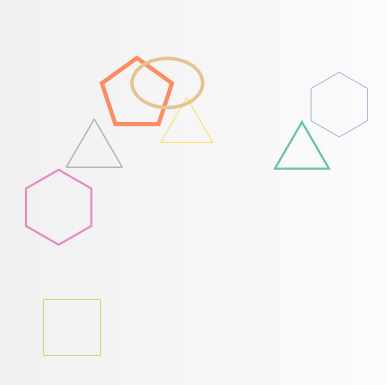[{"shape": "triangle", "thickness": 1.5, "radius": 0.4, "center": [0.779, 0.602]}, {"shape": "pentagon", "thickness": 3, "radius": 0.47, "center": [0.353, 0.754]}, {"shape": "hexagon", "thickness": 0.5, "radius": 0.42, "center": [0.876, 0.728]}, {"shape": "hexagon", "thickness": 1.5, "radius": 0.49, "center": [0.151, 0.462]}, {"shape": "square", "thickness": 0.5, "radius": 0.36, "center": [0.184, 0.152]}, {"shape": "triangle", "thickness": 0.5, "radius": 0.39, "center": [0.482, 0.669]}, {"shape": "oval", "thickness": 2.5, "radius": 0.46, "center": [0.432, 0.784]}, {"shape": "triangle", "thickness": 1, "radius": 0.42, "center": [0.243, 0.607]}]